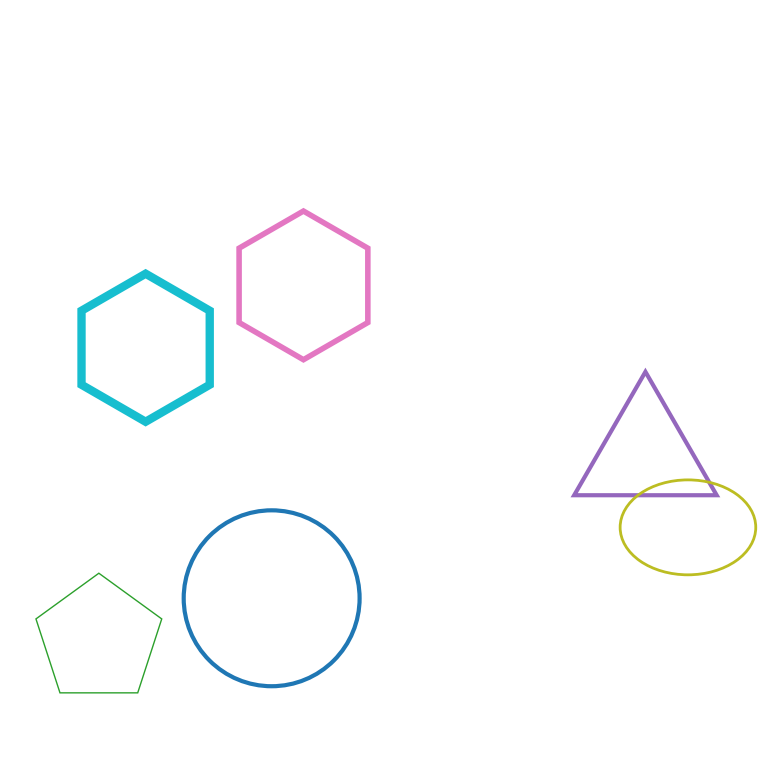[{"shape": "circle", "thickness": 1.5, "radius": 0.57, "center": [0.353, 0.223]}, {"shape": "pentagon", "thickness": 0.5, "radius": 0.43, "center": [0.128, 0.17]}, {"shape": "triangle", "thickness": 1.5, "radius": 0.53, "center": [0.838, 0.41]}, {"shape": "hexagon", "thickness": 2, "radius": 0.48, "center": [0.394, 0.629]}, {"shape": "oval", "thickness": 1, "radius": 0.44, "center": [0.893, 0.315]}, {"shape": "hexagon", "thickness": 3, "radius": 0.48, "center": [0.189, 0.548]}]